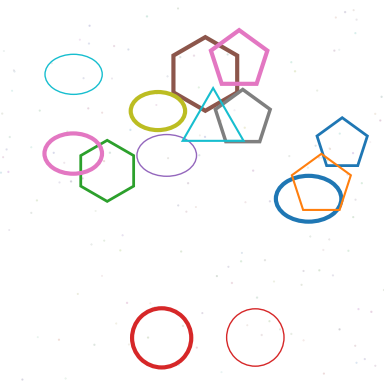[{"shape": "oval", "thickness": 3, "radius": 0.43, "center": [0.802, 0.484]}, {"shape": "pentagon", "thickness": 2, "radius": 0.34, "center": [0.889, 0.625]}, {"shape": "pentagon", "thickness": 1.5, "radius": 0.4, "center": [0.835, 0.52]}, {"shape": "hexagon", "thickness": 2, "radius": 0.4, "center": [0.278, 0.556]}, {"shape": "circle", "thickness": 3, "radius": 0.38, "center": [0.42, 0.122]}, {"shape": "circle", "thickness": 1, "radius": 0.37, "center": [0.663, 0.123]}, {"shape": "oval", "thickness": 1, "radius": 0.39, "center": [0.433, 0.596]}, {"shape": "hexagon", "thickness": 3, "radius": 0.48, "center": [0.533, 0.808]}, {"shape": "oval", "thickness": 3, "radius": 0.37, "center": [0.19, 0.601]}, {"shape": "pentagon", "thickness": 3, "radius": 0.39, "center": [0.621, 0.845]}, {"shape": "pentagon", "thickness": 2.5, "radius": 0.37, "center": [0.631, 0.693]}, {"shape": "oval", "thickness": 3, "radius": 0.35, "center": [0.41, 0.712]}, {"shape": "triangle", "thickness": 1.5, "radius": 0.46, "center": [0.554, 0.68]}, {"shape": "oval", "thickness": 1, "radius": 0.37, "center": [0.191, 0.807]}]